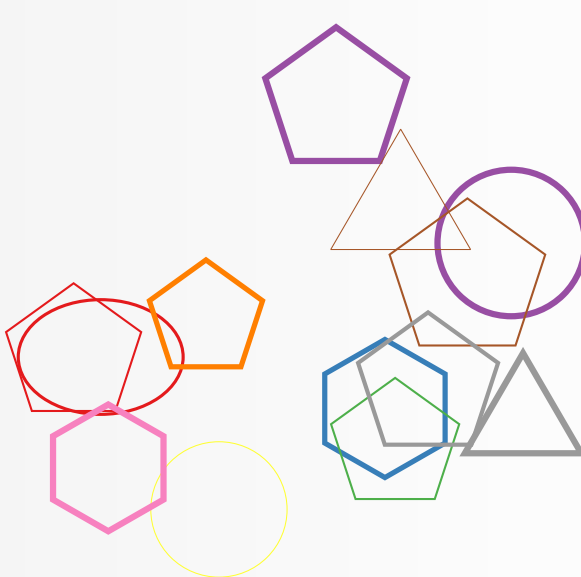[{"shape": "pentagon", "thickness": 1, "radius": 0.61, "center": [0.127, 0.386]}, {"shape": "oval", "thickness": 1.5, "radius": 0.71, "center": [0.173, 0.381]}, {"shape": "hexagon", "thickness": 2.5, "radius": 0.6, "center": [0.662, 0.292]}, {"shape": "pentagon", "thickness": 1, "radius": 0.58, "center": [0.68, 0.229]}, {"shape": "circle", "thickness": 3, "radius": 0.63, "center": [0.88, 0.578]}, {"shape": "pentagon", "thickness": 3, "radius": 0.64, "center": [0.578, 0.824]}, {"shape": "pentagon", "thickness": 2.5, "radius": 0.51, "center": [0.354, 0.447]}, {"shape": "circle", "thickness": 0.5, "radius": 0.59, "center": [0.377, 0.117]}, {"shape": "triangle", "thickness": 0.5, "radius": 0.69, "center": [0.689, 0.637]}, {"shape": "pentagon", "thickness": 1, "radius": 0.7, "center": [0.804, 0.515]}, {"shape": "hexagon", "thickness": 3, "radius": 0.55, "center": [0.186, 0.189]}, {"shape": "pentagon", "thickness": 2, "radius": 0.63, "center": [0.736, 0.332]}, {"shape": "triangle", "thickness": 3, "radius": 0.58, "center": [0.9, 0.272]}]